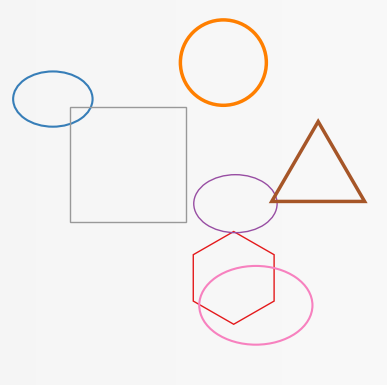[{"shape": "hexagon", "thickness": 1, "radius": 0.6, "center": [0.603, 0.278]}, {"shape": "oval", "thickness": 1.5, "radius": 0.51, "center": [0.136, 0.743]}, {"shape": "oval", "thickness": 1, "radius": 0.54, "center": [0.608, 0.471]}, {"shape": "circle", "thickness": 2.5, "radius": 0.55, "center": [0.576, 0.837]}, {"shape": "triangle", "thickness": 2.5, "radius": 0.69, "center": [0.821, 0.546]}, {"shape": "oval", "thickness": 1.5, "radius": 0.73, "center": [0.66, 0.207]}, {"shape": "square", "thickness": 1, "radius": 0.75, "center": [0.331, 0.573]}]